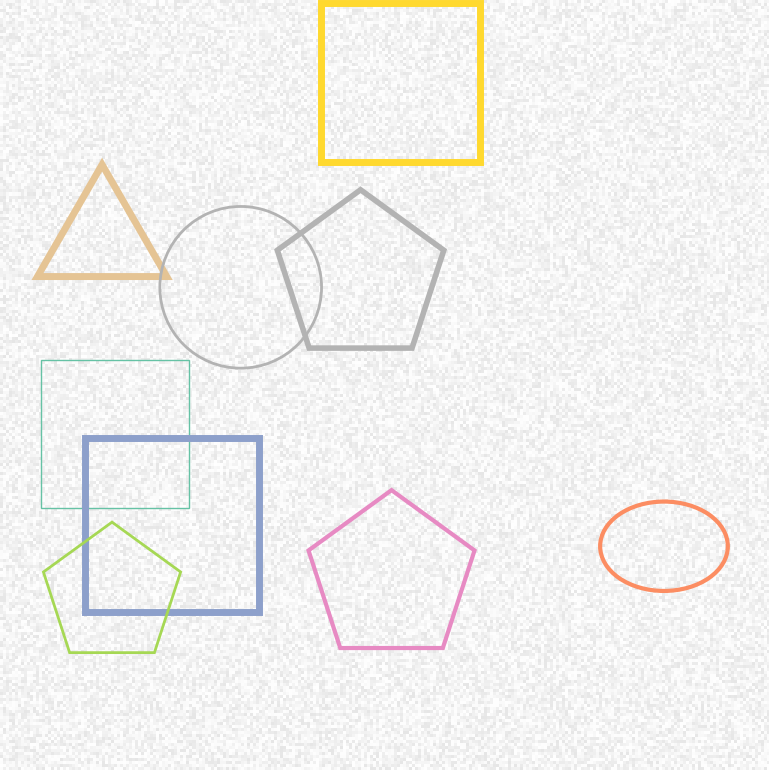[{"shape": "square", "thickness": 0.5, "radius": 0.48, "center": [0.149, 0.437]}, {"shape": "oval", "thickness": 1.5, "radius": 0.41, "center": [0.862, 0.291]}, {"shape": "square", "thickness": 2.5, "radius": 0.56, "center": [0.223, 0.319]}, {"shape": "pentagon", "thickness": 1.5, "radius": 0.57, "center": [0.508, 0.25]}, {"shape": "pentagon", "thickness": 1, "radius": 0.47, "center": [0.145, 0.228]}, {"shape": "square", "thickness": 2.5, "radius": 0.52, "center": [0.52, 0.893]}, {"shape": "triangle", "thickness": 2.5, "radius": 0.48, "center": [0.133, 0.689]}, {"shape": "circle", "thickness": 1, "radius": 0.53, "center": [0.313, 0.627]}, {"shape": "pentagon", "thickness": 2, "radius": 0.57, "center": [0.468, 0.64]}]